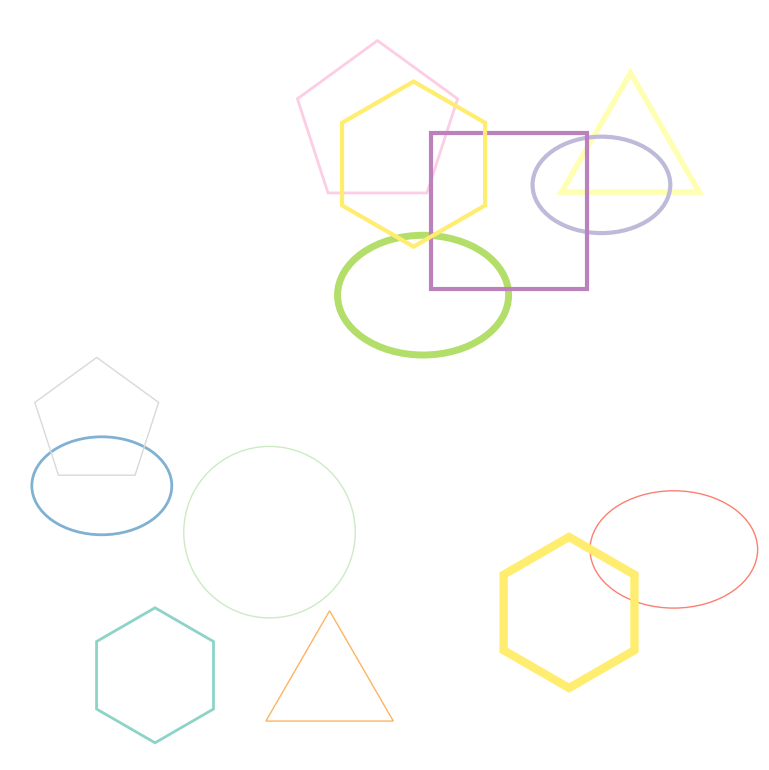[{"shape": "hexagon", "thickness": 1, "radius": 0.44, "center": [0.201, 0.123]}, {"shape": "triangle", "thickness": 2, "radius": 0.52, "center": [0.819, 0.802]}, {"shape": "oval", "thickness": 1.5, "radius": 0.45, "center": [0.781, 0.76]}, {"shape": "oval", "thickness": 0.5, "radius": 0.54, "center": [0.875, 0.286]}, {"shape": "oval", "thickness": 1, "radius": 0.45, "center": [0.132, 0.369]}, {"shape": "triangle", "thickness": 0.5, "radius": 0.48, "center": [0.428, 0.111]}, {"shape": "oval", "thickness": 2.5, "radius": 0.56, "center": [0.549, 0.617]}, {"shape": "pentagon", "thickness": 1, "radius": 0.55, "center": [0.49, 0.838]}, {"shape": "pentagon", "thickness": 0.5, "radius": 0.42, "center": [0.126, 0.451]}, {"shape": "square", "thickness": 1.5, "radius": 0.5, "center": [0.661, 0.726]}, {"shape": "circle", "thickness": 0.5, "radius": 0.56, "center": [0.35, 0.309]}, {"shape": "hexagon", "thickness": 1.5, "radius": 0.54, "center": [0.537, 0.787]}, {"shape": "hexagon", "thickness": 3, "radius": 0.49, "center": [0.739, 0.205]}]